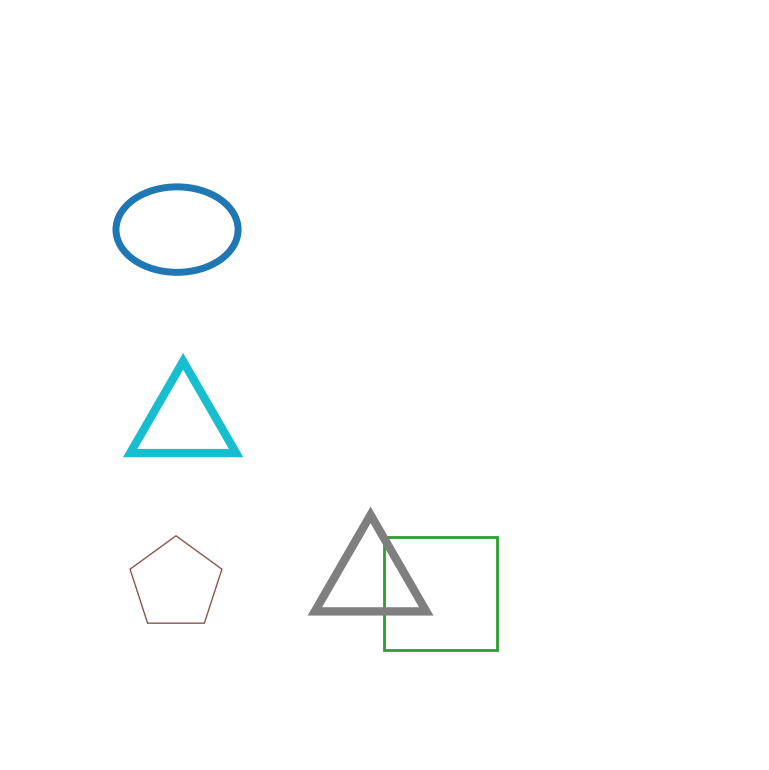[{"shape": "oval", "thickness": 2.5, "radius": 0.4, "center": [0.23, 0.702]}, {"shape": "square", "thickness": 1, "radius": 0.37, "center": [0.572, 0.229]}, {"shape": "pentagon", "thickness": 0.5, "radius": 0.31, "center": [0.229, 0.241]}, {"shape": "triangle", "thickness": 3, "radius": 0.42, "center": [0.481, 0.248]}, {"shape": "triangle", "thickness": 3, "radius": 0.4, "center": [0.238, 0.451]}]